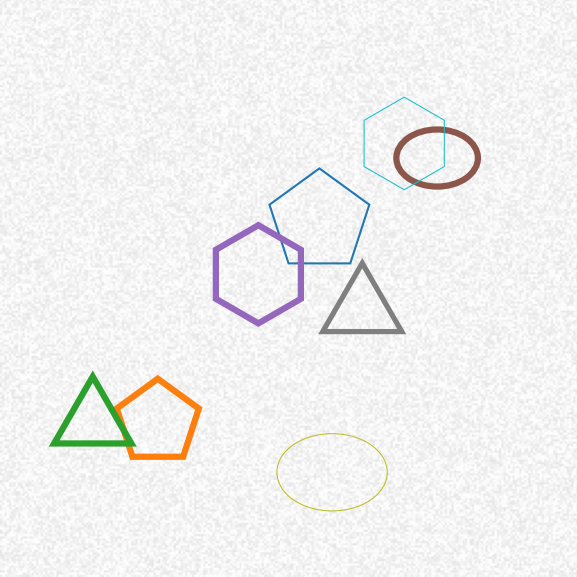[{"shape": "pentagon", "thickness": 1, "radius": 0.45, "center": [0.553, 0.617]}, {"shape": "pentagon", "thickness": 3, "radius": 0.37, "center": [0.273, 0.269]}, {"shape": "triangle", "thickness": 3, "radius": 0.39, "center": [0.161, 0.27]}, {"shape": "hexagon", "thickness": 3, "radius": 0.42, "center": [0.447, 0.524]}, {"shape": "oval", "thickness": 3, "radius": 0.35, "center": [0.757, 0.725]}, {"shape": "triangle", "thickness": 2.5, "radius": 0.39, "center": [0.627, 0.464]}, {"shape": "oval", "thickness": 0.5, "radius": 0.48, "center": [0.575, 0.181]}, {"shape": "hexagon", "thickness": 0.5, "radius": 0.4, "center": [0.7, 0.751]}]